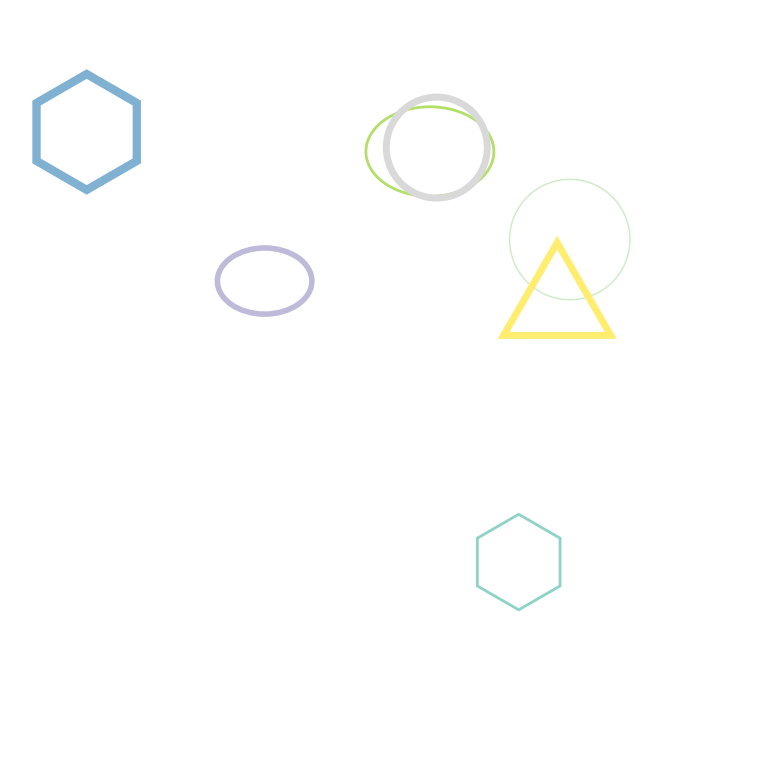[{"shape": "hexagon", "thickness": 1, "radius": 0.31, "center": [0.674, 0.27]}, {"shape": "oval", "thickness": 2, "radius": 0.31, "center": [0.344, 0.635]}, {"shape": "hexagon", "thickness": 3, "radius": 0.38, "center": [0.113, 0.829]}, {"shape": "oval", "thickness": 1, "radius": 0.42, "center": [0.558, 0.803]}, {"shape": "circle", "thickness": 2.5, "radius": 0.33, "center": [0.567, 0.808]}, {"shape": "circle", "thickness": 0.5, "radius": 0.39, "center": [0.74, 0.689]}, {"shape": "triangle", "thickness": 2.5, "radius": 0.4, "center": [0.724, 0.605]}]